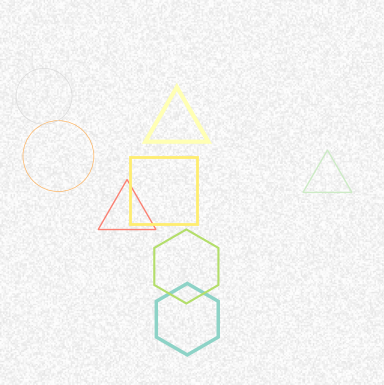[{"shape": "hexagon", "thickness": 2.5, "radius": 0.46, "center": [0.486, 0.171]}, {"shape": "triangle", "thickness": 3, "radius": 0.47, "center": [0.459, 0.679]}, {"shape": "triangle", "thickness": 1, "radius": 0.43, "center": [0.33, 0.447]}, {"shape": "circle", "thickness": 0.5, "radius": 0.46, "center": [0.152, 0.595]}, {"shape": "hexagon", "thickness": 1.5, "radius": 0.48, "center": [0.484, 0.308]}, {"shape": "circle", "thickness": 0.5, "radius": 0.36, "center": [0.114, 0.75]}, {"shape": "triangle", "thickness": 1, "radius": 0.37, "center": [0.851, 0.537]}, {"shape": "square", "thickness": 2, "radius": 0.43, "center": [0.424, 0.505]}]